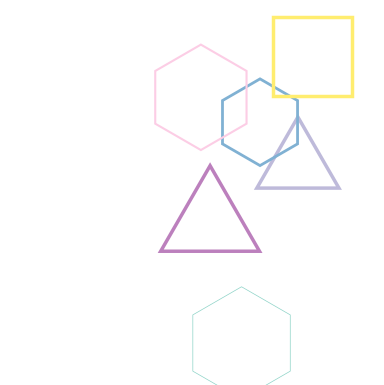[{"shape": "hexagon", "thickness": 0.5, "radius": 0.73, "center": [0.627, 0.109]}, {"shape": "triangle", "thickness": 2.5, "radius": 0.62, "center": [0.774, 0.573]}, {"shape": "hexagon", "thickness": 2, "radius": 0.56, "center": [0.675, 0.683]}, {"shape": "hexagon", "thickness": 1.5, "radius": 0.68, "center": [0.522, 0.747]}, {"shape": "triangle", "thickness": 2.5, "radius": 0.74, "center": [0.546, 0.421]}, {"shape": "square", "thickness": 2.5, "radius": 0.51, "center": [0.811, 0.853]}]